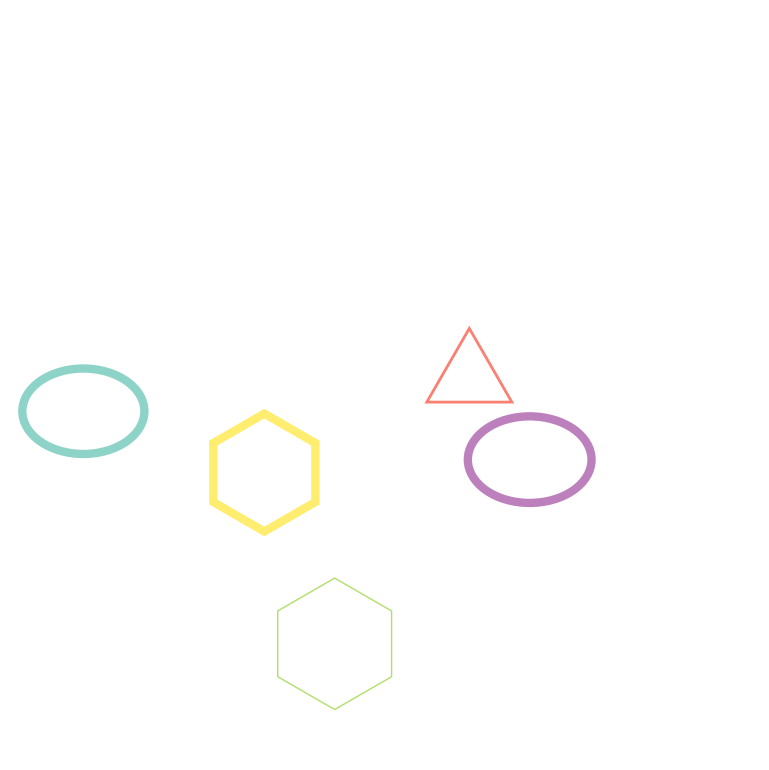[{"shape": "oval", "thickness": 3, "radius": 0.4, "center": [0.108, 0.466]}, {"shape": "triangle", "thickness": 1, "radius": 0.32, "center": [0.609, 0.51]}, {"shape": "hexagon", "thickness": 0.5, "radius": 0.43, "center": [0.435, 0.164]}, {"shape": "oval", "thickness": 3, "radius": 0.4, "center": [0.688, 0.403]}, {"shape": "hexagon", "thickness": 3, "radius": 0.38, "center": [0.343, 0.386]}]